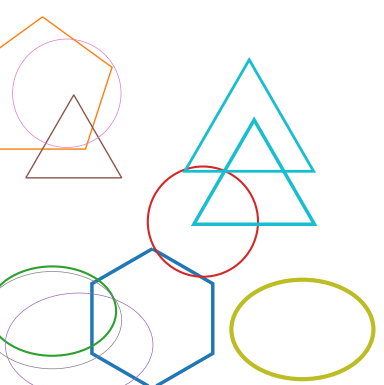[{"shape": "hexagon", "thickness": 2.5, "radius": 0.91, "center": [0.396, 0.173]}, {"shape": "pentagon", "thickness": 1, "radius": 0.95, "center": [0.11, 0.766]}, {"shape": "oval", "thickness": 1.5, "radius": 0.83, "center": [0.136, 0.192]}, {"shape": "circle", "thickness": 1.5, "radius": 0.72, "center": [0.527, 0.424]}, {"shape": "oval", "thickness": 0.5, "radius": 0.96, "center": [0.205, 0.105]}, {"shape": "triangle", "thickness": 1, "radius": 0.72, "center": [0.192, 0.61]}, {"shape": "circle", "thickness": 0.5, "radius": 0.7, "center": [0.174, 0.758]}, {"shape": "oval", "thickness": 0.5, "radius": 0.9, "center": [0.135, 0.168]}, {"shape": "oval", "thickness": 3, "radius": 0.92, "center": [0.785, 0.144]}, {"shape": "triangle", "thickness": 2.5, "radius": 0.9, "center": [0.66, 0.508]}, {"shape": "triangle", "thickness": 2, "radius": 0.97, "center": [0.647, 0.652]}]